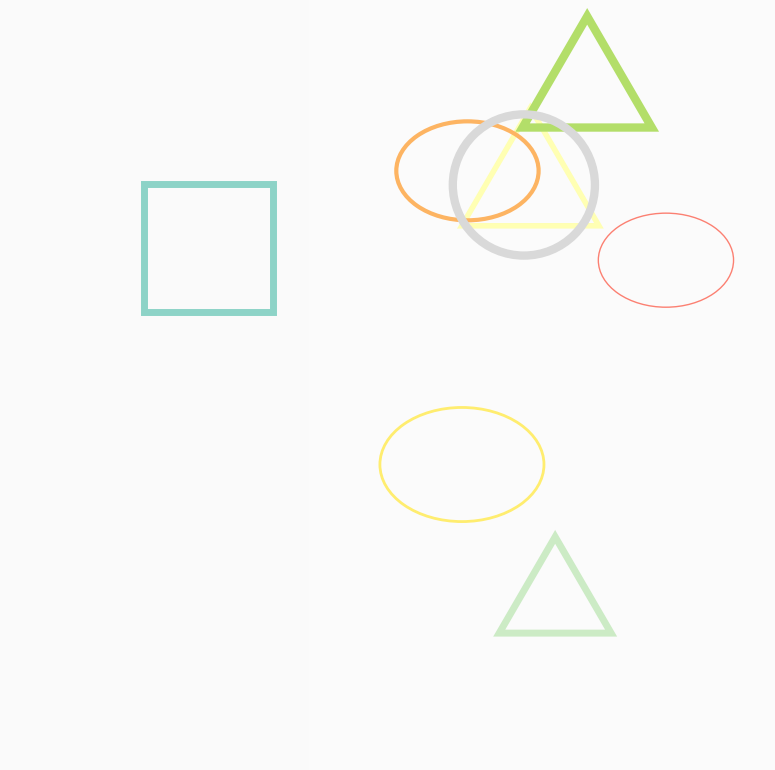[{"shape": "square", "thickness": 2.5, "radius": 0.42, "center": [0.269, 0.678]}, {"shape": "triangle", "thickness": 2, "radius": 0.51, "center": [0.684, 0.758]}, {"shape": "oval", "thickness": 0.5, "radius": 0.44, "center": [0.859, 0.662]}, {"shape": "oval", "thickness": 1.5, "radius": 0.46, "center": [0.603, 0.778]}, {"shape": "triangle", "thickness": 3, "radius": 0.48, "center": [0.758, 0.883]}, {"shape": "circle", "thickness": 3, "radius": 0.46, "center": [0.676, 0.76]}, {"shape": "triangle", "thickness": 2.5, "radius": 0.42, "center": [0.716, 0.219]}, {"shape": "oval", "thickness": 1, "radius": 0.53, "center": [0.596, 0.397]}]